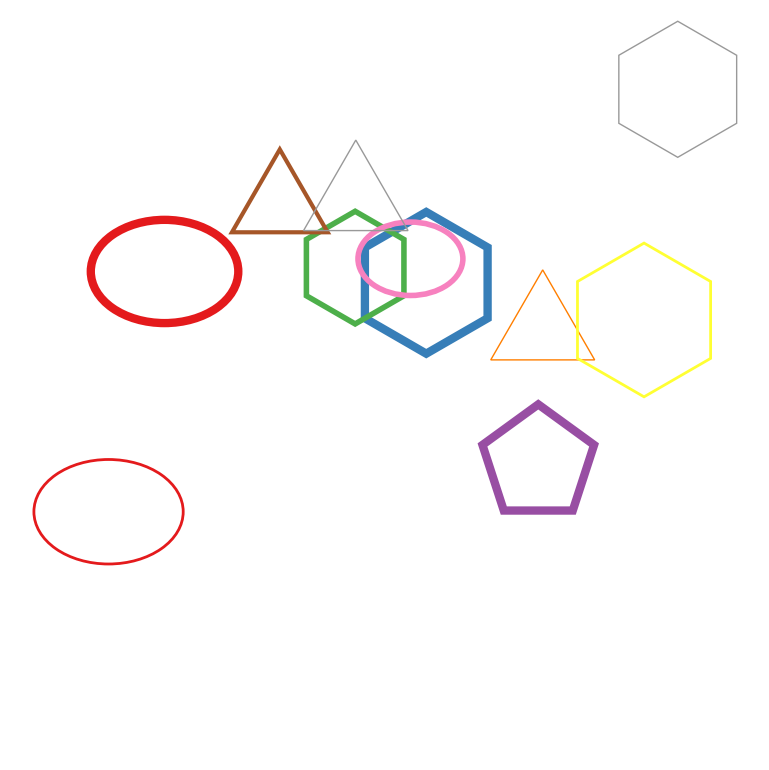[{"shape": "oval", "thickness": 3, "radius": 0.48, "center": [0.214, 0.647]}, {"shape": "oval", "thickness": 1, "radius": 0.48, "center": [0.141, 0.335]}, {"shape": "hexagon", "thickness": 3, "radius": 0.46, "center": [0.554, 0.633]}, {"shape": "hexagon", "thickness": 2, "radius": 0.37, "center": [0.461, 0.652]}, {"shape": "pentagon", "thickness": 3, "radius": 0.38, "center": [0.699, 0.399]}, {"shape": "triangle", "thickness": 0.5, "radius": 0.39, "center": [0.705, 0.572]}, {"shape": "hexagon", "thickness": 1, "radius": 0.5, "center": [0.836, 0.584]}, {"shape": "triangle", "thickness": 1.5, "radius": 0.36, "center": [0.363, 0.734]}, {"shape": "oval", "thickness": 2, "radius": 0.34, "center": [0.533, 0.664]}, {"shape": "hexagon", "thickness": 0.5, "radius": 0.44, "center": [0.88, 0.884]}, {"shape": "triangle", "thickness": 0.5, "radius": 0.39, "center": [0.462, 0.74]}]